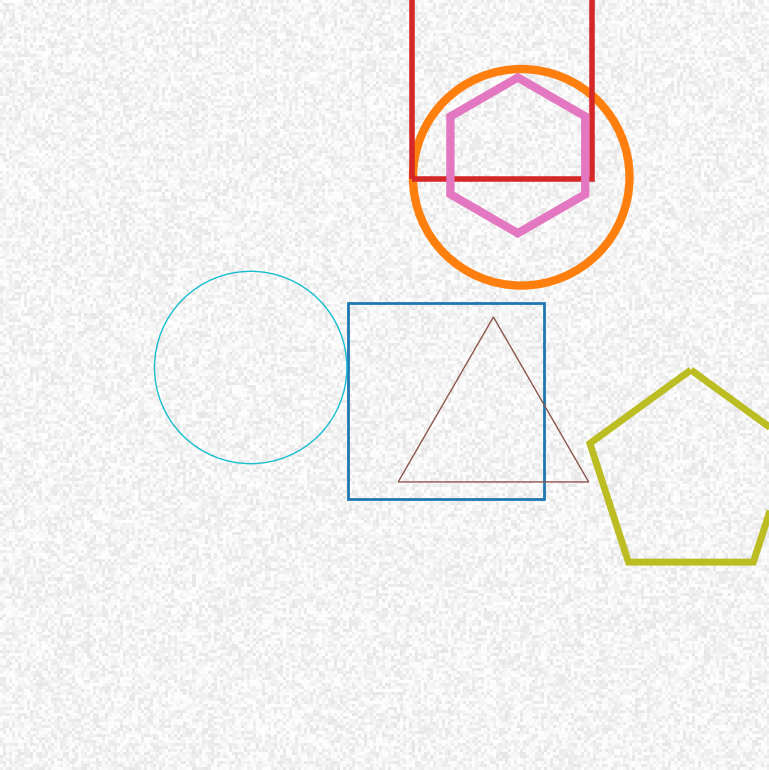[{"shape": "square", "thickness": 1, "radius": 0.64, "center": [0.58, 0.479]}, {"shape": "circle", "thickness": 3, "radius": 0.7, "center": [0.677, 0.77]}, {"shape": "square", "thickness": 2, "radius": 0.58, "center": [0.652, 0.885]}, {"shape": "triangle", "thickness": 0.5, "radius": 0.71, "center": [0.641, 0.446]}, {"shape": "hexagon", "thickness": 3, "radius": 0.51, "center": [0.673, 0.798]}, {"shape": "pentagon", "thickness": 2.5, "radius": 0.69, "center": [0.897, 0.382]}, {"shape": "circle", "thickness": 0.5, "radius": 0.62, "center": [0.326, 0.523]}]